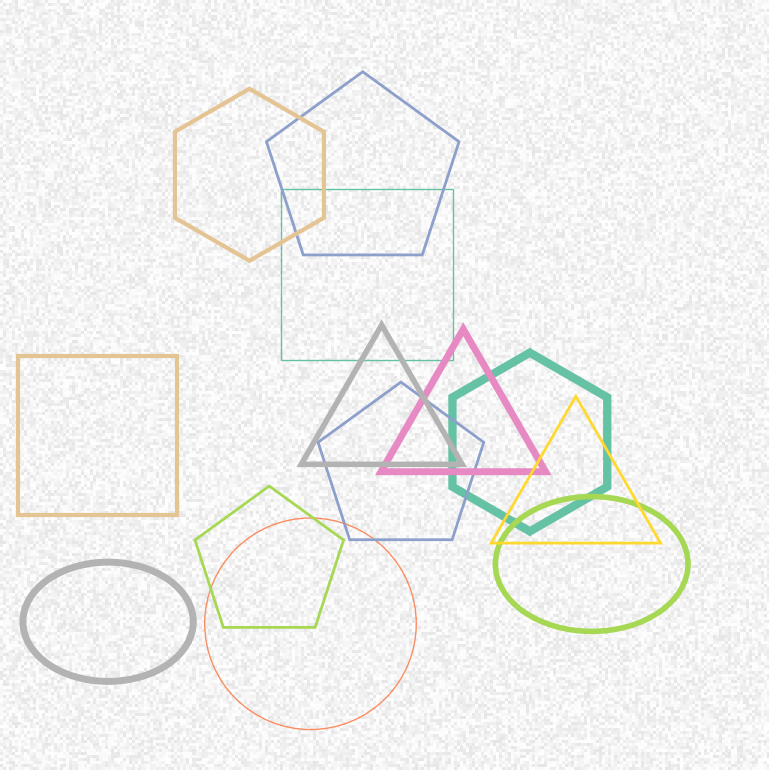[{"shape": "square", "thickness": 0.5, "radius": 0.56, "center": [0.477, 0.643]}, {"shape": "hexagon", "thickness": 3, "radius": 0.58, "center": [0.688, 0.426]}, {"shape": "circle", "thickness": 0.5, "radius": 0.69, "center": [0.403, 0.19]}, {"shape": "pentagon", "thickness": 1, "radius": 0.66, "center": [0.471, 0.775]}, {"shape": "pentagon", "thickness": 1, "radius": 0.57, "center": [0.521, 0.391]}, {"shape": "triangle", "thickness": 2.5, "radius": 0.62, "center": [0.602, 0.449]}, {"shape": "pentagon", "thickness": 1, "radius": 0.51, "center": [0.35, 0.267]}, {"shape": "oval", "thickness": 2, "radius": 0.63, "center": [0.768, 0.268]}, {"shape": "triangle", "thickness": 1, "radius": 0.64, "center": [0.748, 0.358]}, {"shape": "square", "thickness": 1.5, "radius": 0.52, "center": [0.126, 0.435]}, {"shape": "hexagon", "thickness": 1.5, "radius": 0.56, "center": [0.324, 0.773]}, {"shape": "triangle", "thickness": 2, "radius": 0.6, "center": [0.496, 0.457]}, {"shape": "oval", "thickness": 2.5, "radius": 0.55, "center": [0.14, 0.192]}]